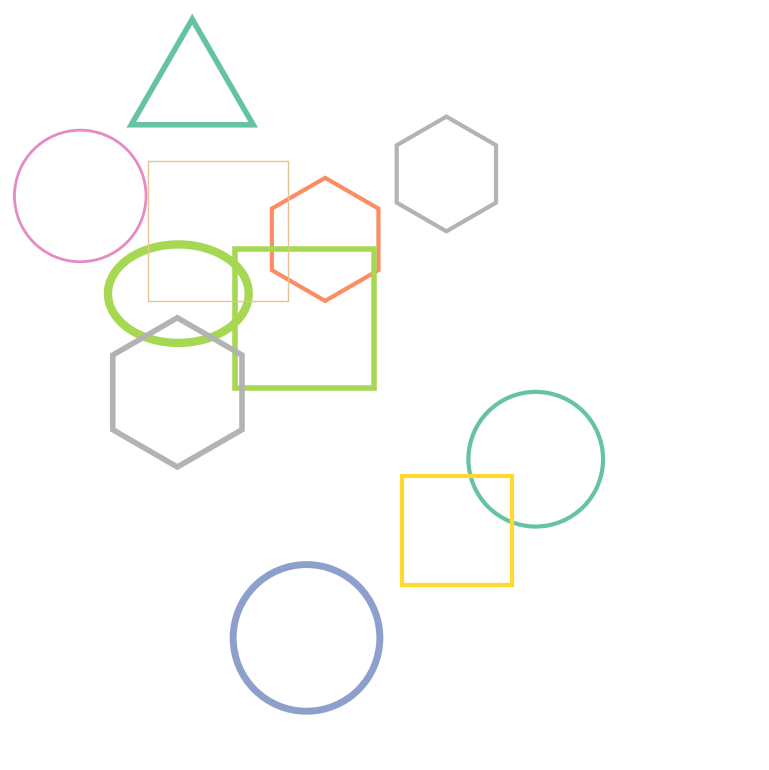[{"shape": "triangle", "thickness": 2, "radius": 0.46, "center": [0.25, 0.884]}, {"shape": "circle", "thickness": 1.5, "radius": 0.44, "center": [0.696, 0.404]}, {"shape": "hexagon", "thickness": 1.5, "radius": 0.4, "center": [0.422, 0.689]}, {"shape": "circle", "thickness": 2.5, "radius": 0.48, "center": [0.398, 0.172]}, {"shape": "circle", "thickness": 1, "radius": 0.43, "center": [0.104, 0.746]}, {"shape": "square", "thickness": 2, "radius": 0.45, "center": [0.395, 0.586]}, {"shape": "oval", "thickness": 3, "radius": 0.46, "center": [0.232, 0.619]}, {"shape": "square", "thickness": 1.5, "radius": 0.36, "center": [0.594, 0.311]}, {"shape": "square", "thickness": 0.5, "radius": 0.46, "center": [0.283, 0.7]}, {"shape": "hexagon", "thickness": 1.5, "radius": 0.37, "center": [0.58, 0.774]}, {"shape": "hexagon", "thickness": 2, "radius": 0.48, "center": [0.23, 0.49]}]